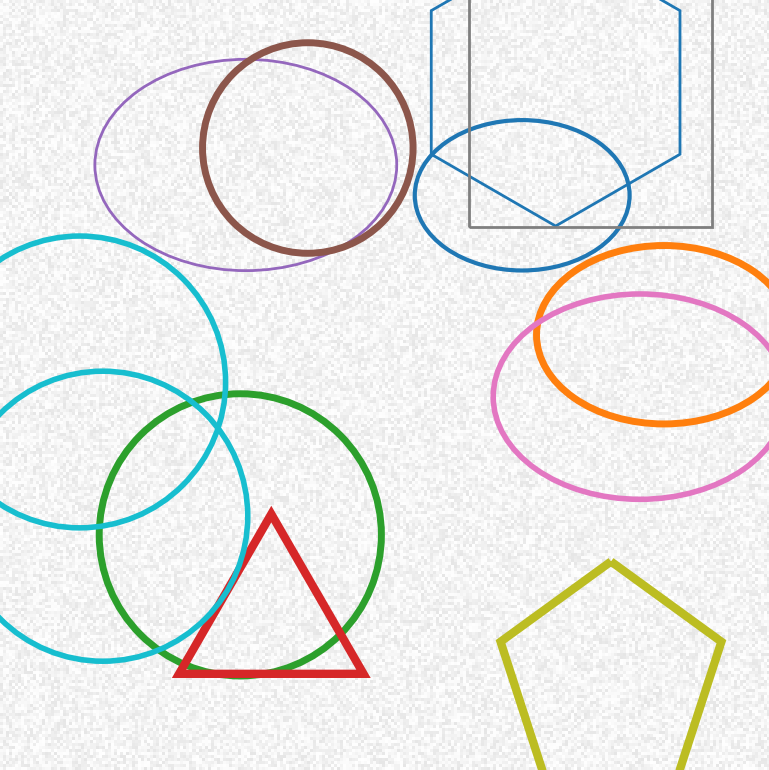[{"shape": "hexagon", "thickness": 1, "radius": 0.93, "center": [0.722, 0.893]}, {"shape": "oval", "thickness": 1.5, "radius": 0.7, "center": [0.678, 0.746]}, {"shape": "oval", "thickness": 2.5, "radius": 0.83, "center": [0.862, 0.565]}, {"shape": "circle", "thickness": 2.5, "radius": 0.92, "center": [0.312, 0.305]}, {"shape": "triangle", "thickness": 3, "radius": 0.69, "center": [0.352, 0.194]}, {"shape": "oval", "thickness": 1, "radius": 0.98, "center": [0.319, 0.786]}, {"shape": "circle", "thickness": 2.5, "radius": 0.68, "center": [0.4, 0.808]}, {"shape": "oval", "thickness": 2, "radius": 0.95, "center": [0.831, 0.485]}, {"shape": "square", "thickness": 1, "radius": 0.79, "center": [0.767, 0.864]}, {"shape": "pentagon", "thickness": 3, "radius": 0.75, "center": [0.793, 0.12]}, {"shape": "circle", "thickness": 2, "radius": 0.95, "center": [0.103, 0.504]}, {"shape": "circle", "thickness": 2, "radius": 0.94, "center": [0.133, 0.33]}]